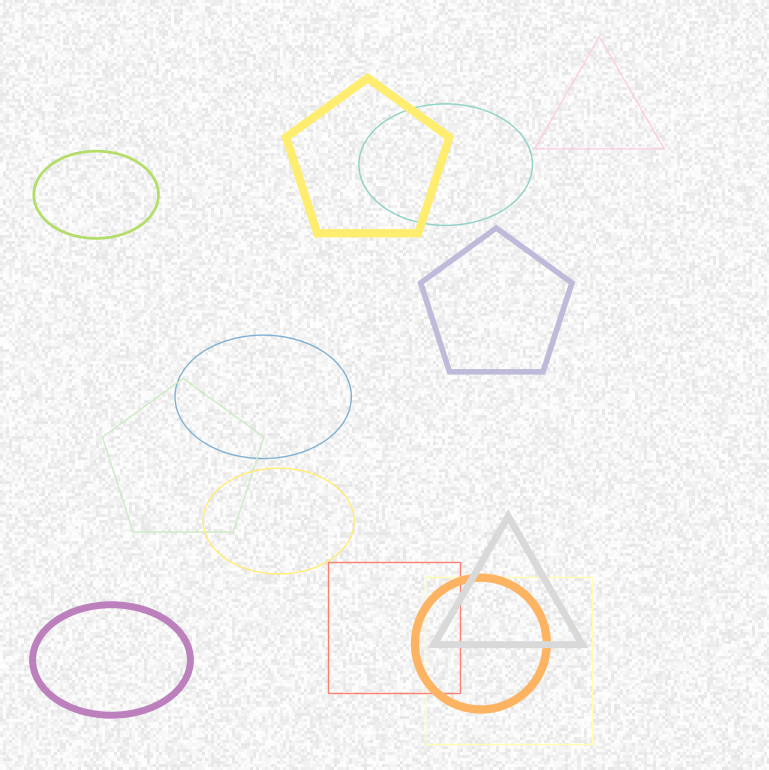[{"shape": "oval", "thickness": 0.5, "radius": 0.56, "center": [0.579, 0.786]}, {"shape": "square", "thickness": 0.5, "radius": 0.54, "center": [0.66, 0.142]}, {"shape": "pentagon", "thickness": 2, "radius": 0.52, "center": [0.645, 0.601]}, {"shape": "square", "thickness": 0.5, "radius": 0.43, "center": [0.512, 0.185]}, {"shape": "oval", "thickness": 0.5, "radius": 0.57, "center": [0.342, 0.485]}, {"shape": "circle", "thickness": 3, "radius": 0.43, "center": [0.625, 0.164]}, {"shape": "oval", "thickness": 1, "radius": 0.4, "center": [0.125, 0.747]}, {"shape": "triangle", "thickness": 0.5, "radius": 0.49, "center": [0.778, 0.855]}, {"shape": "triangle", "thickness": 2.5, "radius": 0.56, "center": [0.66, 0.218]}, {"shape": "oval", "thickness": 2.5, "radius": 0.51, "center": [0.145, 0.143]}, {"shape": "pentagon", "thickness": 0.5, "radius": 0.55, "center": [0.238, 0.398]}, {"shape": "pentagon", "thickness": 3, "radius": 0.56, "center": [0.478, 0.787]}, {"shape": "oval", "thickness": 0.5, "radius": 0.49, "center": [0.362, 0.323]}]